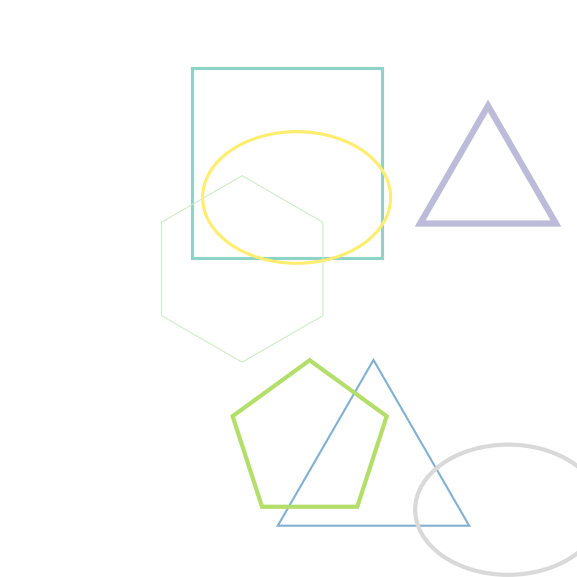[{"shape": "square", "thickness": 1.5, "radius": 0.82, "center": [0.496, 0.717]}, {"shape": "triangle", "thickness": 3, "radius": 0.68, "center": [0.845, 0.68]}, {"shape": "triangle", "thickness": 1, "radius": 0.96, "center": [0.647, 0.184]}, {"shape": "pentagon", "thickness": 2, "radius": 0.7, "center": [0.536, 0.235]}, {"shape": "oval", "thickness": 2, "radius": 0.81, "center": [0.88, 0.117]}, {"shape": "hexagon", "thickness": 0.5, "radius": 0.81, "center": [0.419, 0.533]}, {"shape": "oval", "thickness": 1.5, "radius": 0.81, "center": [0.514, 0.657]}]